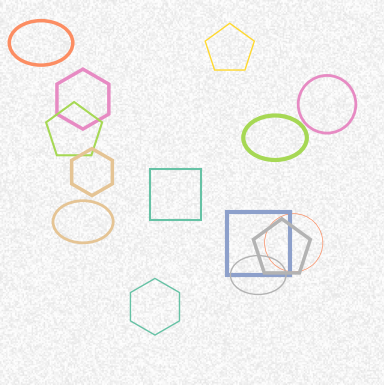[{"shape": "square", "thickness": 1.5, "radius": 0.33, "center": [0.456, 0.495]}, {"shape": "hexagon", "thickness": 1, "radius": 0.37, "center": [0.402, 0.203]}, {"shape": "circle", "thickness": 0.5, "radius": 0.38, "center": [0.763, 0.369]}, {"shape": "oval", "thickness": 2.5, "radius": 0.41, "center": [0.107, 0.889]}, {"shape": "square", "thickness": 3, "radius": 0.41, "center": [0.672, 0.368]}, {"shape": "hexagon", "thickness": 2.5, "radius": 0.39, "center": [0.215, 0.743]}, {"shape": "circle", "thickness": 2, "radius": 0.37, "center": [0.849, 0.729]}, {"shape": "pentagon", "thickness": 1.5, "radius": 0.38, "center": [0.192, 0.659]}, {"shape": "oval", "thickness": 3, "radius": 0.41, "center": [0.714, 0.642]}, {"shape": "pentagon", "thickness": 1, "radius": 0.34, "center": [0.597, 0.872]}, {"shape": "hexagon", "thickness": 2.5, "radius": 0.3, "center": [0.239, 0.553]}, {"shape": "oval", "thickness": 2, "radius": 0.39, "center": [0.216, 0.424]}, {"shape": "oval", "thickness": 1, "radius": 0.36, "center": [0.671, 0.286]}, {"shape": "pentagon", "thickness": 2.5, "radius": 0.39, "center": [0.732, 0.354]}]